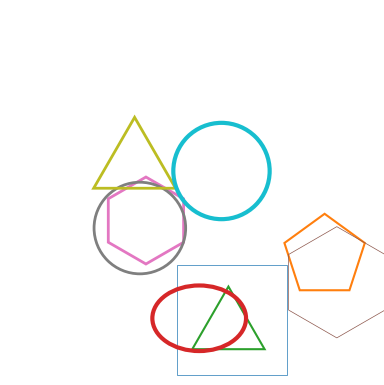[{"shape": "square", "thickness": 0.5, "radius": 0.72, "center": [0.603, 0.169]}, {"shape": "pentagon", "thickness": 1.5, "radius": 0.55, "center": [0.843, 0.335]}, {"shape": "triangle", "thickness": 1.5, "radius": 0.54, "center": [0.593, 0.147]}, {"shape": "oval", "thickness": 3, "radius": 0.61, "center": [0.517, 0.173]}, {"shape": "hexagon", "thickness": 0.5, "radius": 0.72, "center": [0.875, 0.267]}, {"shape": "hexagon", "thickness": 2, "radius": 0.56, "center": [0.379, 0.427]}, {"shape": "circle", "thickness": 2, "radius": 0.59, "center": [0.363, 0.408]}, {"shape": "triangle", "thickness": 2, "radius": 0.61, "center": [0.35, 0.572]}, {"shape": "circle", "thickness": 3, "radius": 0.63, "center": [0.575, 0.556]}]